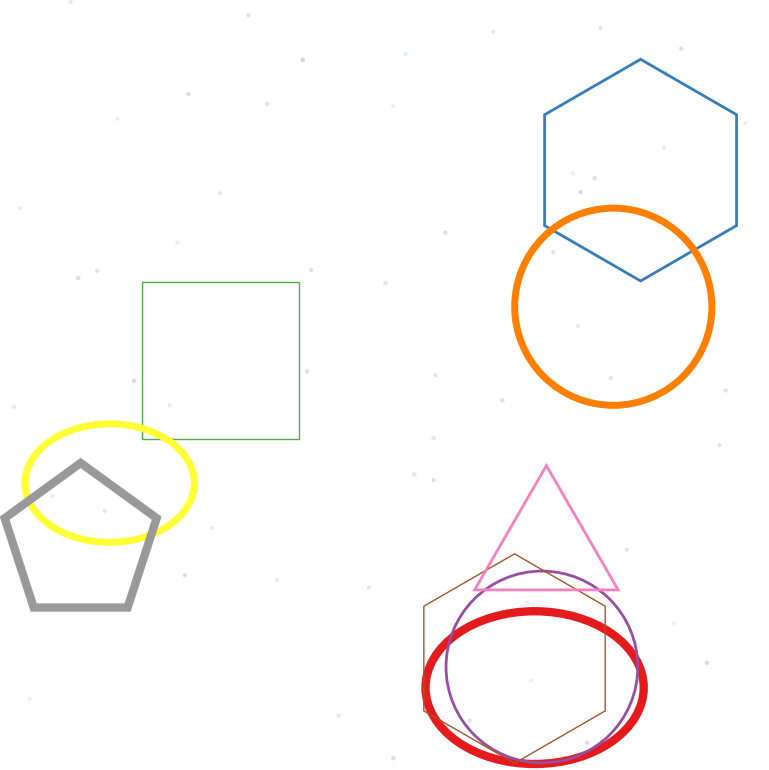[{"shape": "oval", "thickness": 3, "radius": 0.71, "center": [0.694, 0.107]}, {"shape": "hexagon", "thickness": 1, "radius": 0.72, "center": [0.832, 0.779]}, {"shape": "square", "thickness": 0.5, "radius": 0.51, "center": [0.286, 0.532]}, {"shape": "circle", "thickness": 1, "radius": 0.62, "center": [0.704, 0.134]}, {"shape": "circle", "thickness": 2.5, "radius": 0.64, "center": [0.796, 0.602]}, {"shape": "oval", "thickness": 2.5, "radius": 0.55, "center": [0.142, 0.373]}, {"shape": "hexagon", "thickness": 0.5, "radius": 0.68, "center": [0.668, 0.145]}, {"shape": "triangle", "thickness": 1, "radius": 0.54, "center": [0.71, 0.288]}, {"shape": "pentagon", "thickness": 3, "radius": 0.52, "center": [0.105, 0.295]}]